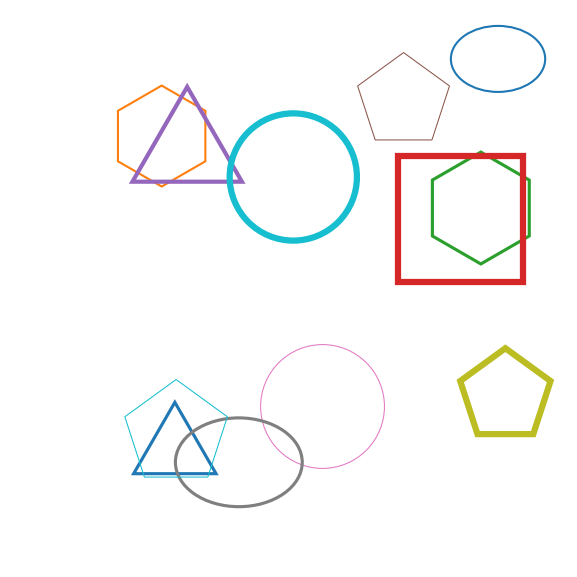[{"shape": "triangle", "thickness": 1.5, "radius": 0.41, "center": [0.303, 0.22]}, {"shape": "oval", "thickness": 1, "radius": 0.41, "center": [0.862, 0.897]}, {"shape": "hexagon", "thickness": 1, "radius": 0.44, "center": [0.28, 0.764]}, {"shape": "hexagon", "thickness": 1.5, "radius": 0.48, "center": [0.833, 0.639]}, {"shape": "square", "thickness": 3, "radius": 0.54, "center": [0.797, 0.62]}, {"shape": "triangle", "thickness": 2, "radius": 0.55, "center": [0.324, 0.739]}, {"shape": "pentagon", "thickness": 0.5, "radius": 0.42, "center": [0.699, 0.824]}, {"shape": "circle", "thickness": 0.5, "radius": 0.54, "center": [0.559, 0.295]}, {"shape": "oval", "thickness": 1.5, "radius": 0.55, "center": [0.414, 0.199]}, {"shape": "pentagon", "thickness": 3, "radius": 0.41, "center": [0.875, 0.314]}, {"shape": "circle", "thickness": 3, "radius": 0.55, "center": [0.508, 0.693]}, {"shape": "pentagon", "thickness": 0.5, "radius": 0.47, "center": [0.305, 0.249]}]